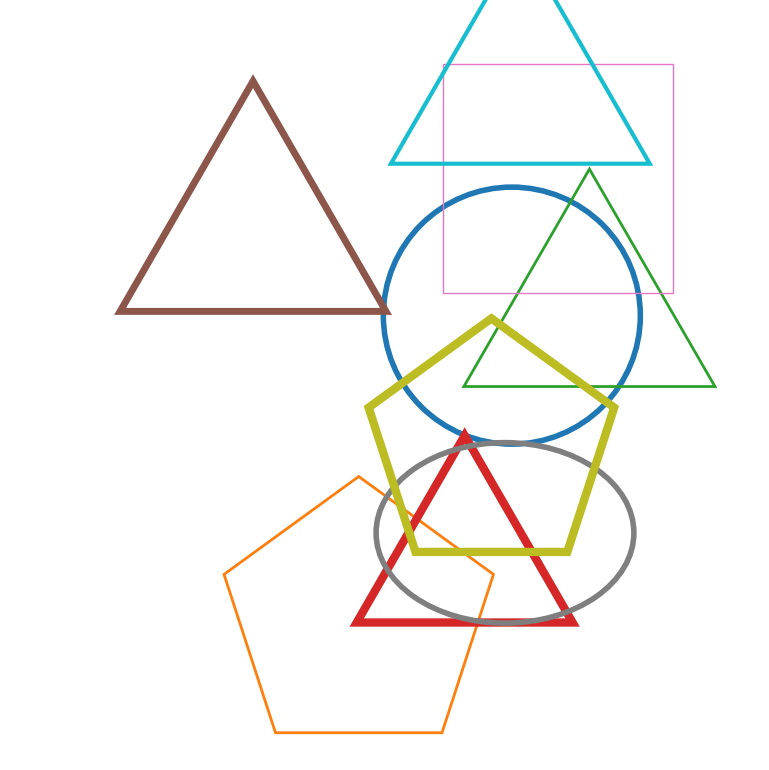[{"shape": "circle", "thickness": 2, "radius": 0.83, "center": [0.665, 0.59]}, {"shape": "pentagon", "thickness": 1, "radius": 0.92, "center": [0.466, 0.197]}, {"shape": "triangle", "thickness": 1, "radius": 0.94, "center": [0.765, 0.592]}, {"shape": "triangle", "thickness": 3, "radius": 0.81, "center": [0.603, 0.272]}, {"shape": "triangle", "thickness": 2.5, "radius": 1.0, "center": [0.329, 0.695]}, {"shape": "square", "thickness": 0.5, "radius": 0.74, "center": [0.725, 0.768]}, {"shape": "oval", "thickness": 2, "radius": 0.84, "center": [0.656, 0.308]}, {"shape": "pentagon", "thickness": 3, "radius": 0.84, "center": [0.638, 0.419]}, {"shape": "triangle", "thickness": 1.5, "radius": 0.97, "center": [0.676, 0.884]}]